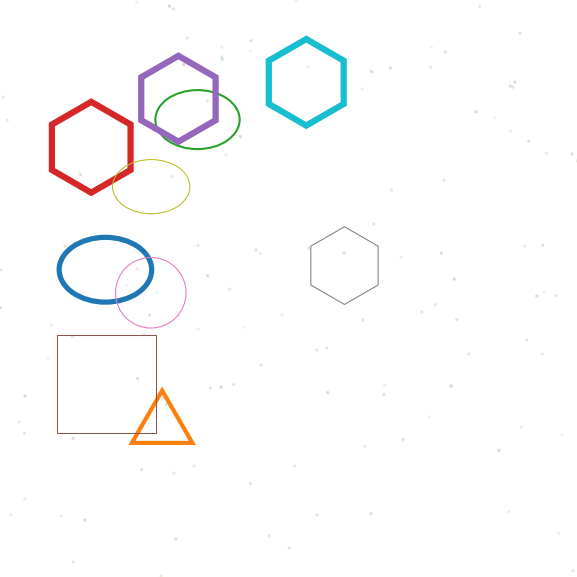[{"shape": "oval", "thickness": 2.5, "radius": 0.4, "center": [0.183, 0.532]}, {"shape": "triangle", "thickness": 2, "radius": 0.3, "center": [0.281, 0.262]}, {"shape": "oval", "thickness": 1, "radius": 0.36, "center": [0.342, 0.792]}, {"shape": "hexagon", "thickness": 3, "radius": 0.39, "center": [0.158, 0.744]}, {"shape": "hexagon", "thickness": 3, "radius": 0.37, "center": [0.309, 0.828]}, {"shape": "square", "thickness": 0.5, "radius": 0.43, "center": [0.184, 0.334]}, {"shape": "circle", "thickness": 0.5, "radius": 0.31, "center": [0.261, 0.492]}, {"shape": "hexagon", "thickness": 0.5, "radius": 0.34, "center": [0.596, 0.539]}, {"shape": "oval", "thickness": 0.5, "radius": 0.33, "center": [0.262, 0.676]}, {"shape": "hexagon", "thickness": 3, "radius": 0.37, "center": [0.53, 0.857]}]